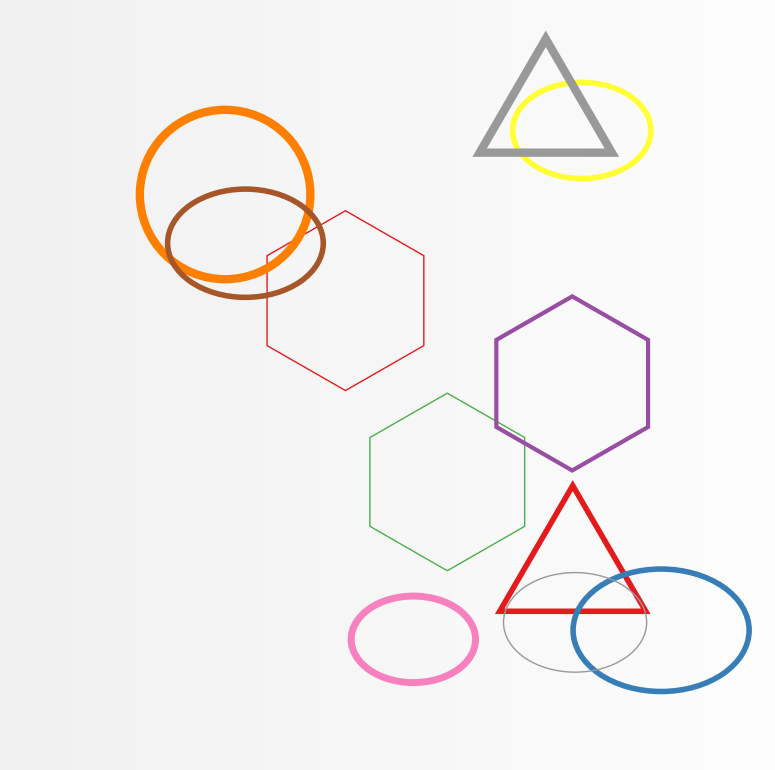[{"shape": "triangle", "thickness": 2, "radius": 0.54, "center": [0.739, 0.261]}, {"shape": "hexagon", "thickness": 0.5, "radius": 0.58, "center": [0.446, 0.61]}, {"shape": "oval", "thickness": 2, "radius": 0.57, "center": [0.853, 0.181]}, {"shape": "hexagon", "thickness": 0.5, "radius": 0.58, "center": [0.577, 0.374]}, {"shape": "hexagon", "thickness": 1.5, "radius": 0.57, "center": [0.738, 0.502]}, {"shape": "circle", "thickness": 3, "radius": 0.55, "center": [0.29, 0.747]}, {"shape": "oval", "thickness": 2, "radius": 0.45, "center": [0.751, 0.831]}, {"shape": "oval", "thickness": 2, "radius": 0.5, "center": [0.317, 0.684]}, {"shape": "oval", "thickness": 2.5, "radius": 0.4, "center": [0.533, 0.17]}, {"shape": "triangle", "thickness": 3, "radius": 0.49, "center": [0.704, 0.851]}, {"shape": "oval", "thickness": 0.5, "radius": 0.46, "center": [0.742, 0.192]}]